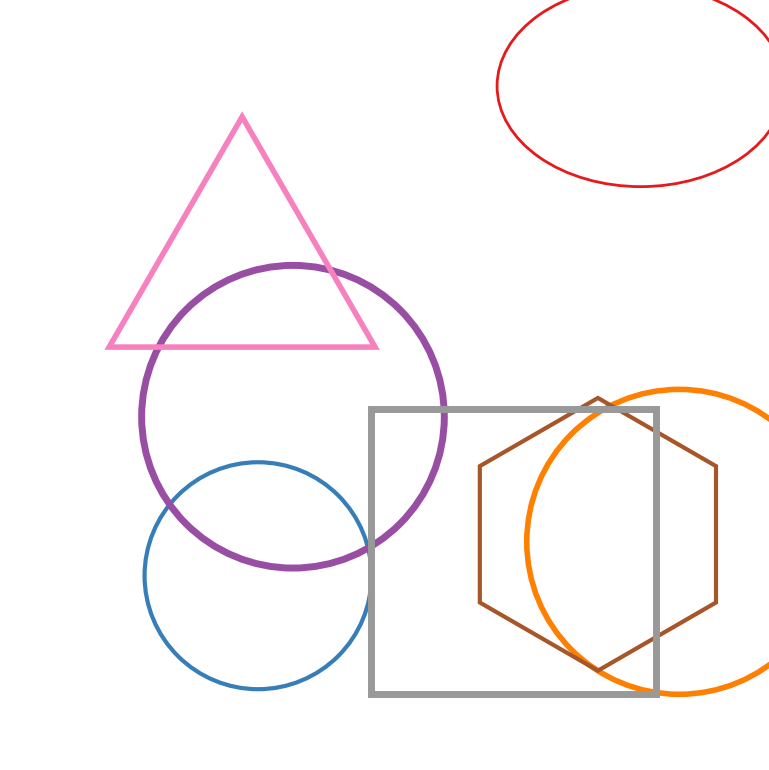[{"shape": "oval", "thickness": 1, "radius": 0.93, "center": [0.832, 0.888]}, {"shape": "circle", "thickness": 1.5, "radius": 0.74, "center": [0.335, 0.252]}, {"shape": "circle", "thickness": 2.5, "radius": 0.98, "center": [0.38, 0.459]}, {"shape": "circle", "thickness": 2, "radius": 0.99, "center": [0.882, 0.296]}, {"shape": "hexagon", "thickness": 1.5, "radius": 0.89, "center": [0.777, 0.306]}, {"shape": "triangle", "thickness": 2, "radius": 1.0, "center": [0.314, 0.649]}, {"shape": "square", "thickness": 2.5, "radius": 0.93, "center": [0.667, 0.283]}]